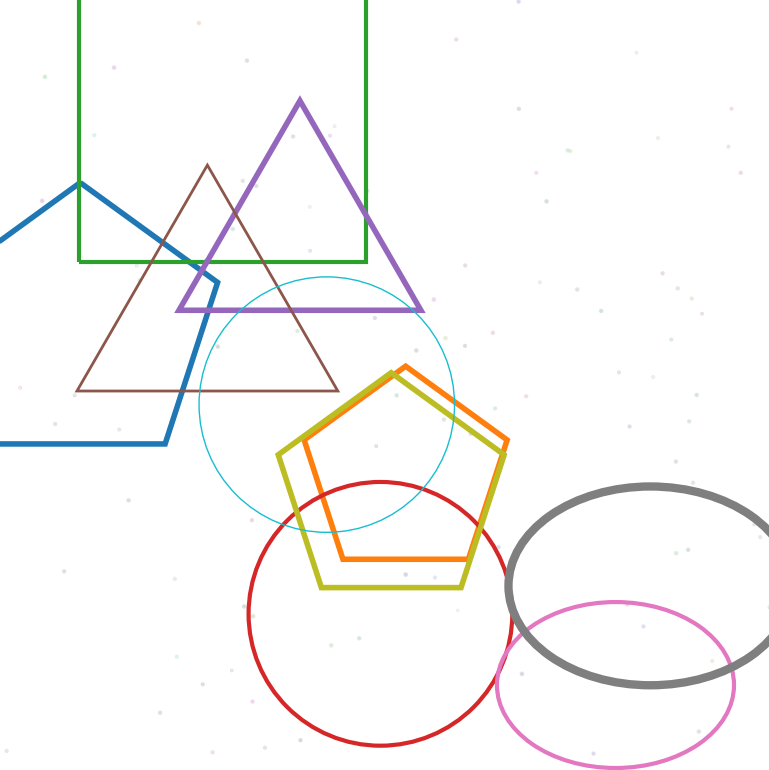[{"shape": "pentagon", "thickness": 2, "radius": 0.94, "center": [0.104, 0.575]}, {"shape": "pentagon", "thickness": 2, "radius": 0.69, "center": [0.527, 0.386]}, {"shape": "square", "thickness": 1.5, "radius": 0.93, "center": [0.289, 0.846]}, {"shape": "circle", "thickness": 1.5, "radius": 0.86, "center": [0.494, 0.203]}, {"shape": "triangle", "thickness": 2, "radius": 0.91, "center": [0.39, 0.688]}, {"shape": "triangle", "thickness": 1, "radius": 0.98, "center": [0.269, 0.59]}, {"shape": "oval", "thickness": 1.5, "radius": 0.77, "center": [0.799, 0.11]}, {"shape": "oval", "thickness": 3, "radius": 0.92, "center": [0.845, 0.239]}, {"shape": "pentagon", "thickness": 2, "radius": 0.77, "center": [0.508, 0.362]}, {"shape": "circle", "thickness": 0.5, "radius": 0.83, "center": [0.424, 0.475]}]